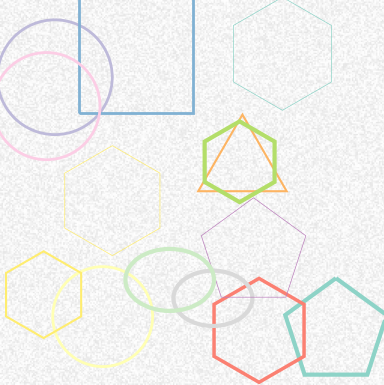[{"shape": "hexagon", "thickness": 0.5, "radius": 0.73, "center": [0.734, 0.86]}, {"shape": "pentagon", "thickness": 3, "radius": 0.69, "center": [0.873, 0.139]}, {"shape": "circle", "thickness": 2, "radius": 0.65, "center": [0.267, 0.178]}, {"shape": "circle", "thickness": 2, "radius": 0.75, "center": [0.142, 0.799]}, {"shape": "hexagon", "thickness": 2.5, "radius": 0.67, "center": [0.673, 0.142]}, {"shape": "square", "thickness": 2, "radius": 0.75, "center": [0.353, 0.857]}, {"shape": "triangle", "thickness": 1.5, "radius": 0.66, "center": [0.63, 0.57]}, {"shape": "hexagon", "thickness": 3, "radius": 0.52, "center": [0.622, 0.58]}, {"shape": "circle", "thickness": 2, "radius": 0.7, "center": [0.121, 0.724]}, {"shape": "oval", "thickness": 3, "radius": 0.51, "center": [0.553, 0.225]}, {"shape": "pentagon", "thickness": 0.5, "radius": 0.71, "center": [0.659, 0.344]}, {"shape": "oval", "thickness": 3, "radius": 0.58, "center": [0.441, 0.273]}, {"shape": "hexagon", "thickness": 0.5, "radius": 0.71, "center": [0.292, 0.479]}, {"shape": "hexagon", "thickness": 1.5, "radius": 0.56, "center": [0.113, 0.235]}]